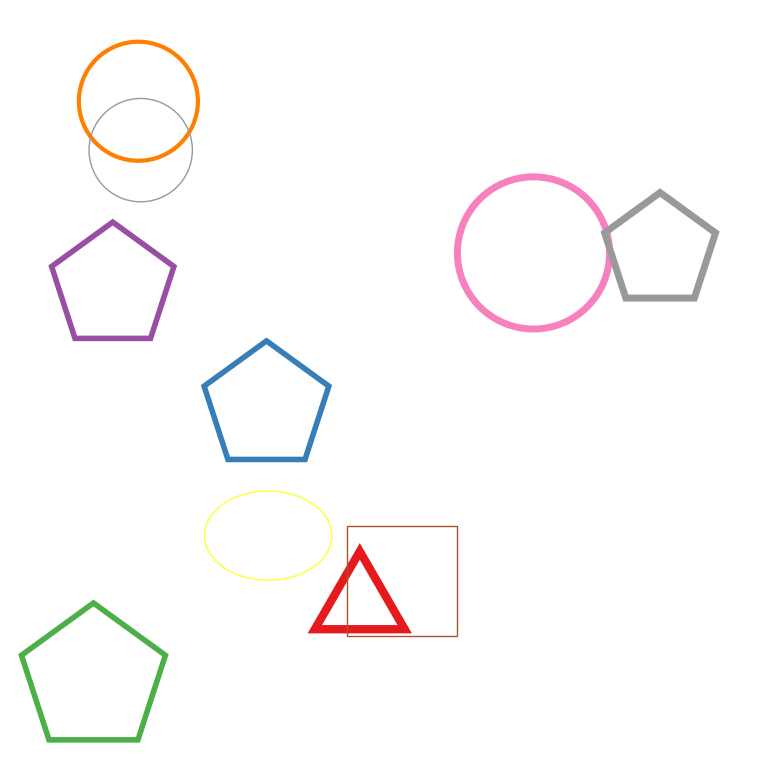[{"shape": "triangle", "thickness": 3, "radius": 0.34, "center": [0.467, 0.217]}, {"shape": "pentagon", "thickness": 2, "radius": 0.43, "center": [0.346, 0.472]}, {"shape": "pentagon", "thickness": 2, "radius": 0.49, "center": [0.121, 0.119]}, {"shape": "pentagon", "thickness": 2, "radius": 0.42, "center": [0.146, 0.628]}, {"shape": "circle", "thickness": 1.5, "radius": 0.39, "center": [0.18, 0.869]}, {"shape": "oval", "thickness": 0.5, "radius": 0.41, "center": [0.348, 0.304]}, {"shape": "square", "thickness": 0.5, "radius": 0.36, "center": [0.522, 0.245]}, {"shape": "circle", "thickness": 2.5, "radius": 0.49, "center": [0.693, 0.672]}, {"shape": "circle", "thickness": 0.5, "radius": 0.34, "center": [0.183, 0.805]}, {"shape": "pentagon", "thickness": 2.5, "radius": 0.38, "center": [0.857, 0.674]}]